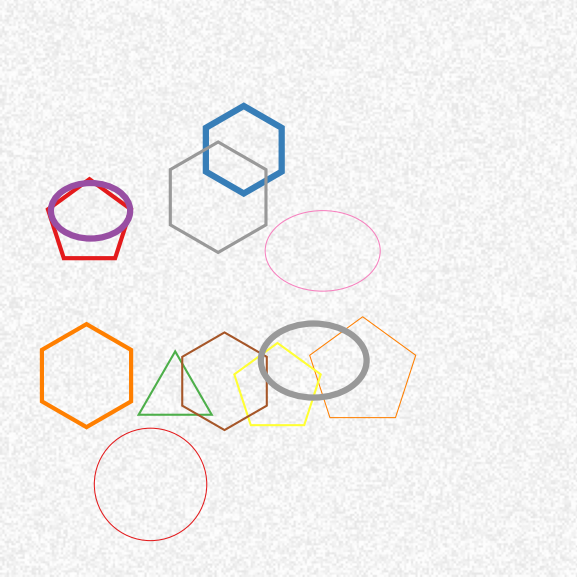[{"shape": "circle", "thickness": 0.5, "radius": 0.49, "center": [0.261, 0.16]}, {"shape": "pentagon", "thickness": 2, "radius": 0.38, "center": [0.155, 0.613]}, {"shape": "hexagon", "thickness": 3, "radius": 0.38, "center": [0.422, 0.74]}, {"shape": "triangle", "thickness": 1, "radius": 0.37, "center": [0.303, 0.318]}, {"shape": "oval", "thickness": 3, "radius": 0.34, "center": [0.157, 0.634]}, {"shape": "pentagon", "thickness": 0.5, "radius": 0.48, "center": [0.628, 0.354]}, {"shape": "hexagon", "thickness": 2, "radius": 0.45, "center": [0.15, 0.349]}, {"shape": "pentagon", "thickness": 1, "radius": 0.39, "center": [0.481, 0.327]}, {"shape": "hexagon", "thickness": 1, "radius": 0.42, "center": [0.389, 0.339]}, {"shape": "oval", "thickness": 0.5, "radius": 0.5, "center": [0.559, 0.565]}, {"shape": "hexagon", "thickness": 1.5, "radius": 0.48, "center": [0.378, 0.658]}, {"shape": "oval", "thickness": 3, "radius": 0.46, "center": [0.543, 0.375]}]